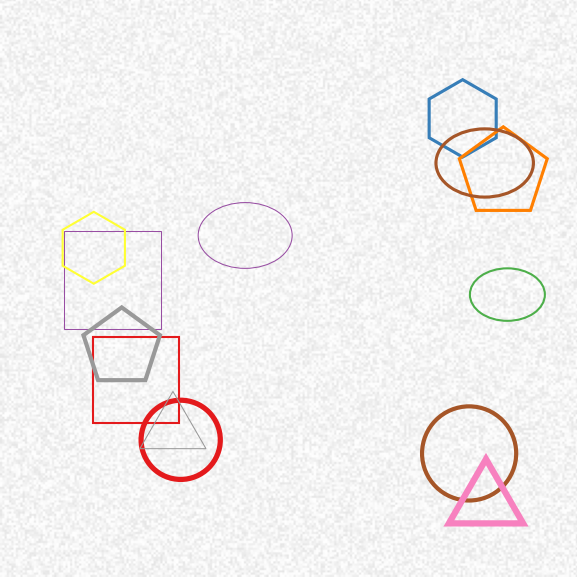[{"shape": "square", "thickness": 1, "radius": 0.37, "center": [0.235, 0.341]}, {"shape": "circle", "thickness": 2.5, "radius": 0.34, "center": [0.313, 0.238]}, {"shape": "hexagon", "thickness": 1.5, "radius": 0.34, "center": [0.801, 0.794]}, {"shape": "oval", "thickness": 1, "radius": 0.32, "center": [0.879, 0.489]}, {"shape": "oval", "thickness": 0.5, "radius": 0.41, "center": [0.425, 0.591]}, {"shape": "square", "thickness": 0.5, "radius": 0.42, "center": [0.195, 0.514]}, {"shape": "pentagon", "thickness": 1.5, "radius": 0.4, "center": [0.871, 0.7]}, {"shape": "hexagon", "thickness": 1, "radius": 0.31, "center": [0.162, 0.57]}, {"shape": "circle", "thickness": 2, "radius": 0.41, "center": [0.812, 0.214]}, {"shape": "oval", "thickness": 1.5, "radius": 0.42, "center": [0.839, 0.717]}, {"shape": "triangle", "thickness": 3, "radius": 0.37, "center": [0.842, 0.13]}, {"shape": "pentagon", "thickness": 2, "radius": 0.35, "center": [0.211, 0.397]}, {"shape": "triangle", "thickness": 0.5, "radius": 0.33, "center": [0.299, 0.255]}]